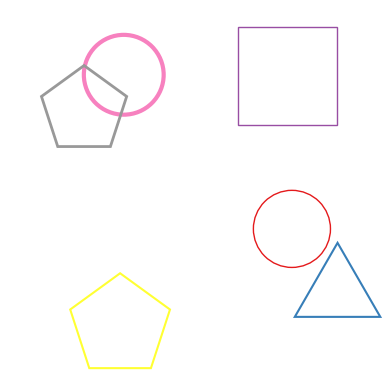[{"shape": "circle", "thickness": 1, "radius": 0.5, "center": [0.758, 0.405]}, {"shape": "triangle", "thickness": 1.5, "radius": 0.64, "center": [0.877, 0.241]}, {"shape": "square", "thickness": 1, "radius": 0.64, "center": [0.746, 0.802]}, {"shape": "pentagon", "thickness": 1.5, "radius": 0.68, "center": [0.312, 0.154]}, {"shape": "circle", "thickness": 3, "radius": 0.52, "center": [0.321, 0.806]}, {"shape": "pentagon", "thickness": 2, "radius": 0.58, "center": [0.218, 0.713]}]